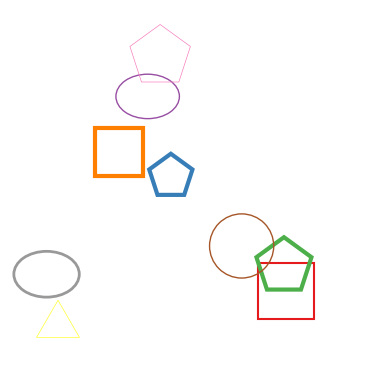[{"shape": "square", "thickness": 1.5, "radius": 0.36, "center": [0.744, 0.245]}, {"shape": "pentagon", "thickness": 3, "radius": 0.3, "center": [0.444, 0.542]}, {"shape": "pentagon", "thickness": 3, "radius": 0.38, "center": [0.738, 0.309]}, {"shape": "oval", "thickness": 1, "radius": 0.41, "center": [0.384, 0.75]}, {"shape": "square", "thickness": 3, "radius": 0.31, "center": [0.31, 0.604]}, {"shape": "triangle", "thickness": 0.5, "radius": 0.32, "center": [0.151, 0.156]}, {"shape": "circle", "thickness": 1, "radius": 0.42, "center": [0.628, 0.361]}, {"shape": "pentagon", "thickness": 0.5, "radius": 0.41, "center": [0.416, 0.854]}, {"shape": "oval", "thickness": 2, "radius": 0.42, "center": [0.121, 0.288]}]